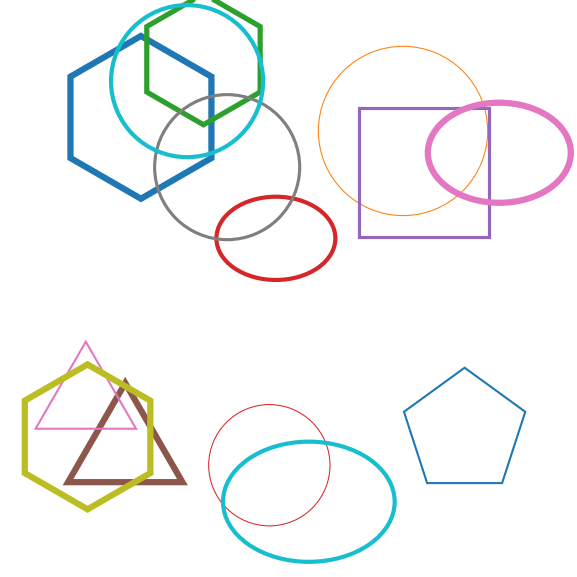[{"shape": "hexagon", "thickness": 3, "radius": 0.7, "center": [0.244, 0.796]}, {"shape": "pentagon", "thickness": 1, "radius": 0.55, "center": [0.805, 0.252]}, {"shape": "circle", "thickness": 0.5, "radius": 0.73, "center": [0.698, 0.772]}, {"shape": "hexagon", "thickness": 2.5, "radius": 0.57, "center": [0.352, 0.896]}, {"shape": "circle", "thickness": 0.5, "radius": 0.53, "center": [0.466, 0.194]}, {"shape": "oval", "thickness": 2, "radius": 0.51, "center": [0.478, 0.586]}, {"shape": "square", "thickness": 1.5, "radius": 0.56, "center": [0.734, 0.7]}, {"shape": "triangle", "thickness": 3, "radius": 0.57, "center": [0.217, 0.221]}, {"shape": "oval", "thickness": 3, "radius": 0.62, "center": [0.865, 0.735]}, {"shape": "triangle", "thickness": 1, "radius": 0.5, "center": [0.149, 0.307]}, {"shape": "circle", "thickness": 1.5, "radius": 0.63, "center": [0.393, 0.71]}, {"shape": "hexagon", "thickness": 3, "radius": 0.63, "center": [0.152, 0.243]}, {"shape": "oval", "thickness": 2, "radius": 0.74, "center": [0.535, 0.13]}, {"shape": "circle", "thickness": 2, "radius": 0.66, "center": [0.324, 0.859]}]